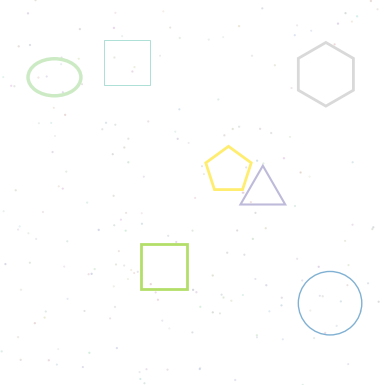[{"shape": "square", "thickness": 0.5, "radius": 0.29, "center": [0.33, 0.837]}, {"shape": "triangle", "thickness": 1.5, "radius": 0.34, "center": [0.683, 0.502]}, {"shape": "circle", "thickness": 1, "radius": 0.41, "center": [0.857, 0.212]}, {"shape": "square", "thickness": 2, "radius": 0.3, "center": [0.426, 0.308]}, {"shape": "hexagon", "thickness": 2, "radius": 0.41, "center": [0.846, 0.807]}, {"shape": "oval", "thickness": 2.5, "radius": 0.34, "center": [0.142, 0.799]}, {"shape": "pentagon", "thickness": 2, "radius": 0.31, "center": [0.594, 0.558]}]